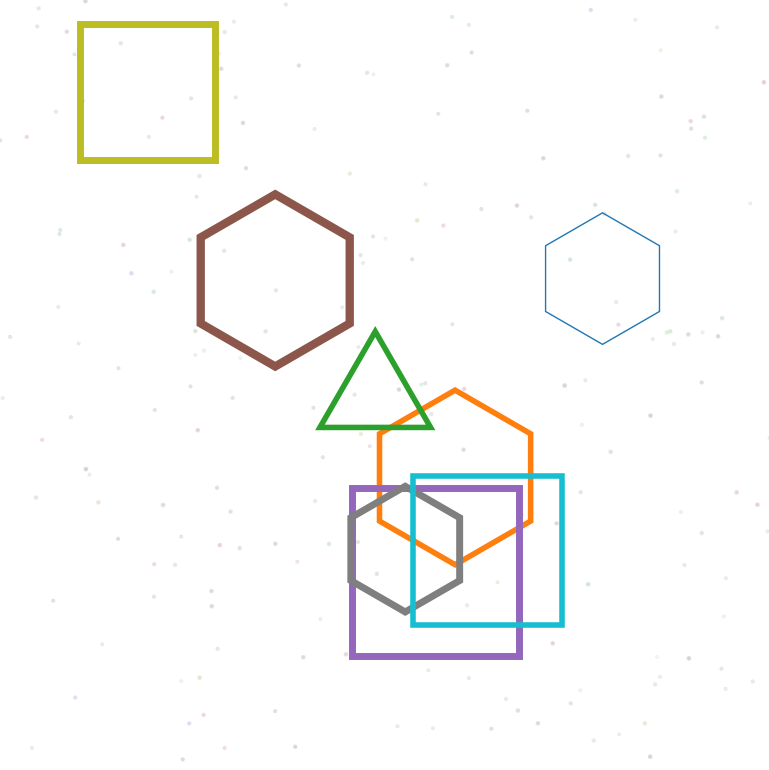[{"shape": "hexagon", "thickness": 0.5, "radius": 0.43, "center": [0.783, 0.638]}, {"shape": "hexagon", "thickness": 2, "radius": 0.57, "center": [0.591, 0.38]}, {"shape": "triangle", "thickness": 2, "radius": 0.41, "center": [0.487, 0.486]}, {"shape": "square", "thickness": 2.5, "radius": 0.54, "center": [0.566, 0.257]}, {"shape": "hexagon", "thickness": 3, "radius": 0.56, "center": [0.357, 0.636]}, {"shape": "hexagon", "thickness": 2.5, "radius": 0.41, "center": [0.526, 0.287]}, {"shape": "square", "thickness": 2.5, "radius": 0.44, "center": [0.192, 0.88]}, {"shape": "square", "thickness": 2, "radius": 0.48, "center": [0.633, 0.285]}]